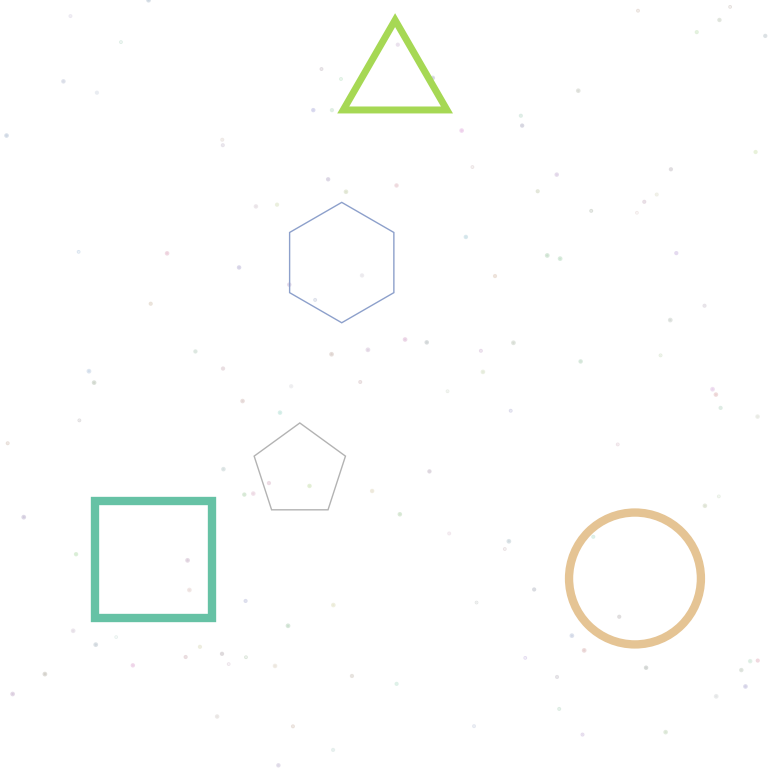[{"shape": "square", "thickness": 3, "radius": 0.38, "center": [0.199, 0.273]}, {"shape": "hexagon", "thickness": 0.5, "radius": 0.39, "center": [0.444, 0.659]}, {"shape": "triangle", "thickness": 2.5, "radius": 0.39, "center": [0.513, 0.896]}, {"shape": "circle", "thickness": 3, "radius": 0.43, "center": [0.825, 0.249]}, {"shape": "pentagon", "thickness": 0.5, "radius": 0.31, "center": [0.389, 0.388]}]